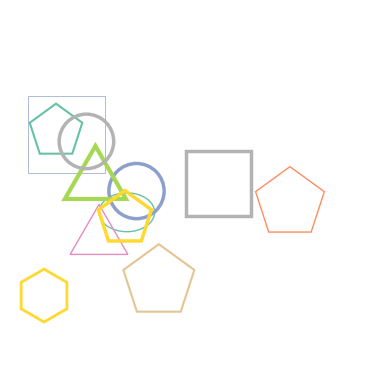[{"shape": "pentagon", "thickness": 1.5, "radius": 0.36, "center": [0.146, 0.659]}, {"shape": "oval", "thickness": 1, "radius": 0.36, "center": [0.329, 0.449]}, {"shape": "pentagon", "thickness": 1, "radius": 0.47, "center": [0.753, 0.473]}, {"shape": "circle", "thickness": 2.5, "radius": 0.36, "center": [0.355, 0.504]}, {"shape": "square", "thickness": 0.5, "radius": 0.5, "center": [0.173, 0.652]}, {"shape": "triangle", "thickness": 1, "radius": 0.43, "center": [0.257, 0.382]}, {"shape": "triangle", "thickness": 3, "radius": 0.46, "center": [0.248, 0.529]}, {"shape": "pentagon", "thickness": 2.5, "radius": 0.36, "center": [0.324, 0.433]}, {"shape": "hexagon", "thickness": 2, "radius": 0.34, "center": [0.114, 0.232]}, {"shape": "pentagon", "thickness": 1.5, "radius": 0.48, "center": [0.413, 0.269]}, {"shape": "circle", "thickness": 2.5, "radius": 0.35, "center": [0.224, 0.633]}, {"shape": "square", "thickness": 2.5, "radius": 0.42, "center": [0.568, 0.523]}]